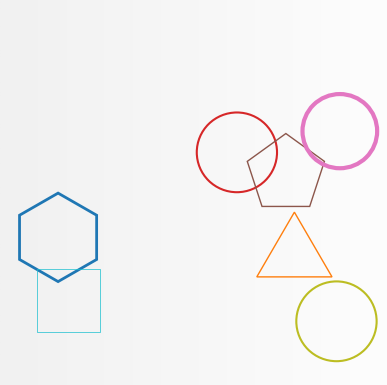[{"shape": "hexagon", "thickness": 2, "radius": 0.57, "center": [0.15, 0.384]}, {"shape": "triangle", "thickness": 1, "radius": 0.56, "center": [0.76, 0.337]}, {"shape": "circle", "thickness": 1.5, "radius": 0.52, "center": [0.611, 0.604]}, {"shape": "pentagon", "thickness": 1, "radius": 0.52, "center": [0.738, 0.548]}, {"shape": "circle", "thickness": 3, "radius": 0.48, "center": [0.877, 0.659]}, {"shape": "circle", "thickness": 1.5, "radius": 0.52, "center": [0.868, 0.165]}, {"shape": "square", "thickness": 0.5, "radius": 0.41, "center": [0.177, 0.219]}]